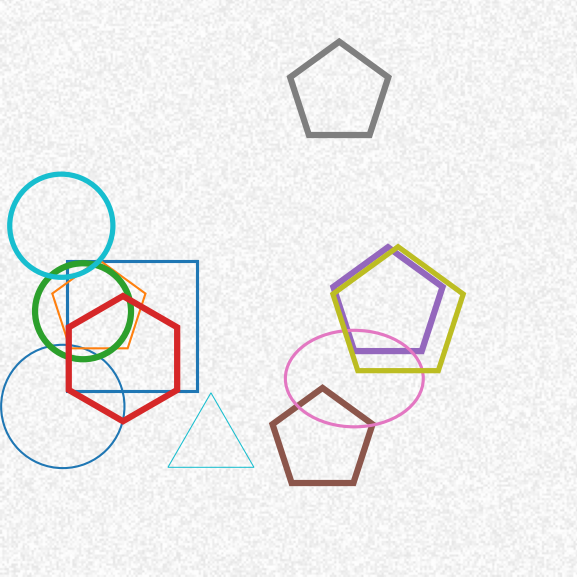[{"shape": "square", "thickness": 1.5, "radius": 0.56, "center": [0.229, 0.435]}, {"shape": "circle", "thickness": 1, "radius": 0.53, "center": [0.109, 0.295]}, {"shape": "pentagon", "thickness": 1, "radius": 0.42, "center": [0.171, 0.465]}, {"shape": "circle", "thickness": 3, "radius": 0.42, "center": [0.144, 0.46]}, {"shape": "hexagon", "thickness": 3, "radius": 0.54, "center": [0.213, 0.378]}, {"shape": "pentagon", "thickness": 3, "radius": 0.5, "center": [0.672, 0.472]}, {"shape": "pentagon", "thickness": 3, "radius": 0.46, "center": [0.558, 0.236]}, {"shape": "oval", "thickness": 1.5, "radius": 0.6, "center": [0.614, 0.344]}, {"shape": "pentagon", "thickness": 3, "radius": 0.45, "center": [0.587, 0.838]}, {"shape": "pentagon", "thickness": 2.5, "radius": 0.59, "center": [0.689, 0.453]}, {"shape": "triangle", "thickness": 0.5, "radius": 0.43, "center": [0.365, 0.233]}, {"shape": "circle", "thickness": 2.5, "radius": 0.45, "center": [0.106, 0.608]}]